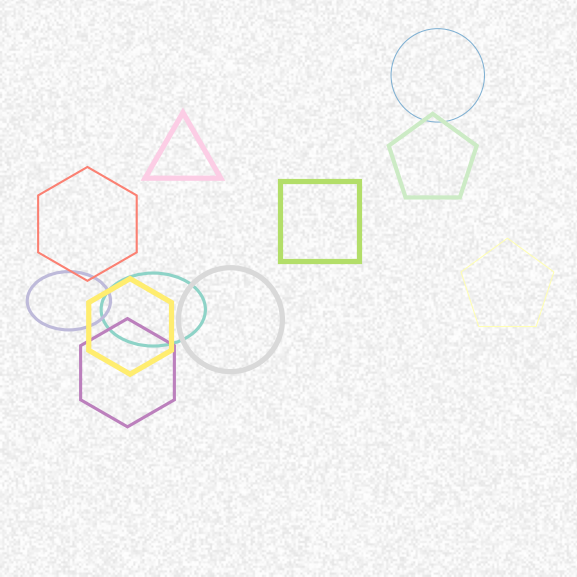[{"shape": "oval", "thickness": 1.5, "radius": 0.45, "center": [0.265, 0.463]}, {"shape": "pentagon", "thickness": 0.5, "radius": 0.42, "center": [0.879, 0.502]}, {"shape": "oval", "thickness": 1.5, "radius": 0.36, "center": [0.119, 0.478]}, {"shape": "hexagon", "thickness": 1, "radius": 0.49, "center": [0.151, 0.611]}, {"shape": "circle", "thickness": 0.5, "radius": 0.4, "center": [0.758, 0.869]}, {"shape": "square", "thickness": 2.5, "radius": 0.34, "center": [0.553, 0.617]}, {"shape": "triangle", "thickness": 2.5, "radius": 0.38, "center": [0.317, 0.728]}, {"shape": "circle", "thickness": 2.5, "radius": 0.45, "center": [0.399, 0.446]}, {"shape": "hexagon", "thickness": 1.5, "radius": 0.47, "center": [0.221, 0.354]}, {"shape": "pentagon", "thickness": 2, "radius": 0.4, "center": [0.749, 0.722]}, {"shape": "hexagon", "thickness": 2.5, "radius": 0.41, "center": [0.225, 0.434]}]